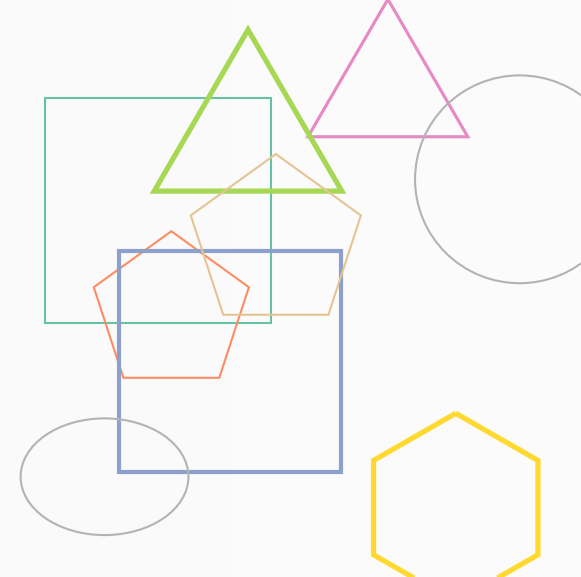[{"shape": "square", "thickness": 1, "radius": 0.97, "center": [0.272, 0.635]}, {"shape": "pentagon", "thickness": 1, "radius": 0.7, "center": [0.295, 0.458]}, {"shape": "square", "thickness": 2, "radius": 0.96, "center": [0.395, 0.374]}, {"shape": "triangle", "thickness": 1.5, "radius": 0.79, "center": [0.667, 0.842]}, {"shape": "triangle", "thickness": 2.5, "radius": 0.93, "center": [0.427, 0.761]}, {"shape": "hexagon", "thickness": 2.5, "radius": 0.82, "center": [0.784, 0.12]}, {"shape": "pentagon", "thickness": 1, "radius": 0.77, "center": [0.475, 0.579]}, {"shape": "oval", "thickness": 1, "radius": 0.72, "center": [0.18, 0.174]}, {"shape": "circle", "thickness": 1, "radius": 0.9, "center": [0.894, 0.689]}]